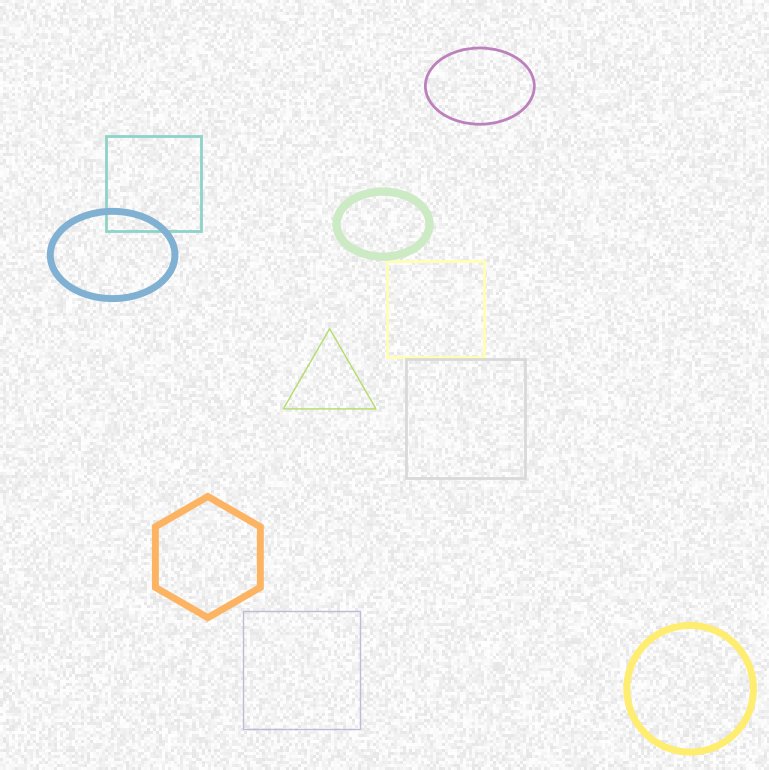[{"shape": "square", "thickness": 1, "radius": 0.31, "center": [0.199, 0.762]}, {"shape": "square", "thickness": 1, "radius": 0.31, "center": [0.566, 0.599]}, {"shape": "square", "thickness": 0.5, "radius": 0.38, "center": [0.392, 0.13]}, {"shape": "oval", "thickness": 2.5, "radius": 0.4, "center": [0.146, 0.669]}, {"shape": "hexagon", "thickness": 2.5, "radius": 0.39, "center": [0.27, 0.276]}, {"shape": "triangle", "thickness": 0.5, "radius": 0.35, "center": [0.428, 0.504]}, {"shape": "square", "thickness": 1, "radius": 0.39, "center": [0.605, 0.457]}, {"shape": "oval", "thickness": 1, "radius": 0.35, "center": [0.623, 0.888]}, {"shape": "oval", "thickness": 3, "radius": 0.3, "center": [0.497, 0.709]}, {"shape": "circle", "thickness": 2.5, "radius": 0.41, "center": [0.896, 0.105]}]